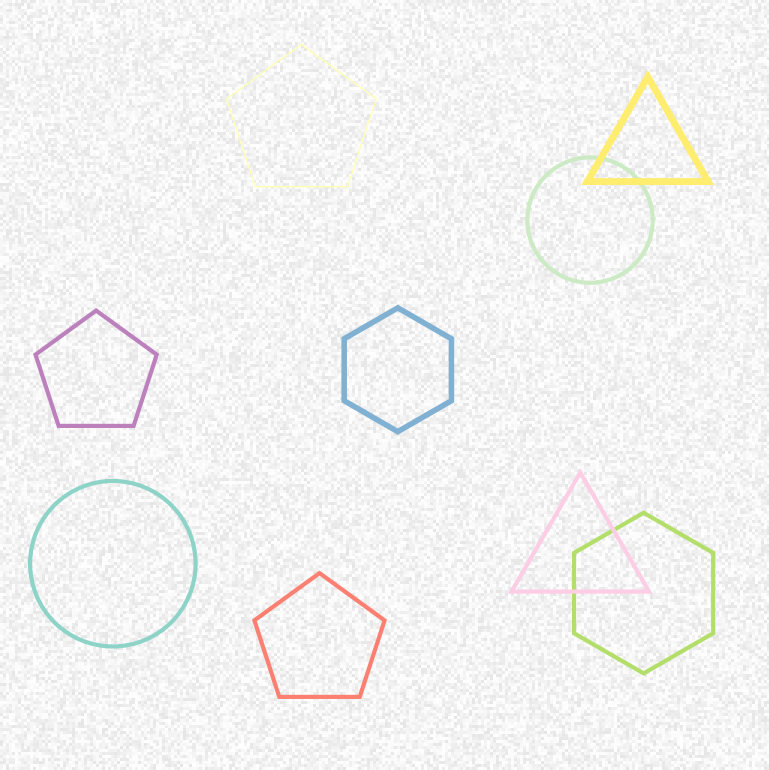[{"shape": "circle", "thickness": 1.5, "radius": 0.54, "center": [0.147, 0.268]}, {"shape": "pentagon", "thickness": 0.5, "radius": 0.51, "center": [0.391, 0.84]}, {"shape": "pentagon", "thickness": 1.5, "radius": 0.44, "center": [0.415, 0.167]}, {"shape": "hexagon", "thickness": 2, "radius": 0.4, "center": [0.517, 0.52]}, {"shape": "hexagon", "thickness": 1.5, "radius": 0.52, "center": [0.836, 0.23]}, {"shape": "triangle", "thickness": 1.5, "radius": 0.52, "center": [0.754, 0.283]}, {"shape": "pentagon", "thickness": 1.5, "radius": 0.41, "center": [0.125, 0.514]}, {"shape": "circle", "thickness": 1.5, "radius": 0.41, "center": [0.766, 0.714]}, {"shape": "triangle", "thickness": 2.5, "radius": 0.45, "center": [0.841, 0.81]}]